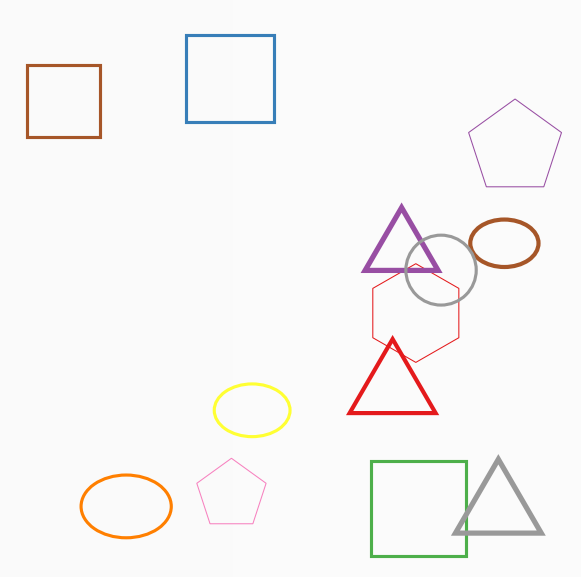[{"shape": "triangle", "thickness": 2, "radius": 0.43, "center": [0.675, 0.327]}, {"shape": "hexagon", "thickness": 0.5, "radius": 0.43, "center": [0.715, 0.457]}, {"shape": "square", "thickness": 1.5, "radius": 0.38, "center": [0.396, 0.863]}, {"shape": "square", "thickness": 1.5, "radius": 0.41, "center": [0.721, 0.119]}, {"shape": "pentagon", "thickness": 0.5, "radius": 0.42, "center": [0.886, 0.744]}, {"shape": "triangle", "thickness": 2.5, "radius": 0.36, "center": [0.691, 0.567]}, {"shape": "oval", "thickness": 1.5, "radius": 0.39, "center": [0.217, 0.122]}, {"shape": "oval", "thickness": 1.5, "radius": 0.33, "center": [0.434, 0.289]}, {"shape": "oval", "thickness": 2, "radius": 0.29, "center": [0.868, 0.578]}, {"shape": "square", "thickness": 1.5, "radius": 0.31, "center": [0.11, 0.824]}, {"shape": "pentagon", "thickness": 0.5, "radius": 0.31, "center": [0.398, 0.143]}, {"shape": "circle", "thickness": 1.5, "radius": 0.3, "center": [0.759, 0.531]}, {"shape": "triangle", "thickness": 2.5, "radius": 0.43, "center": [0.857, 0.119]}]